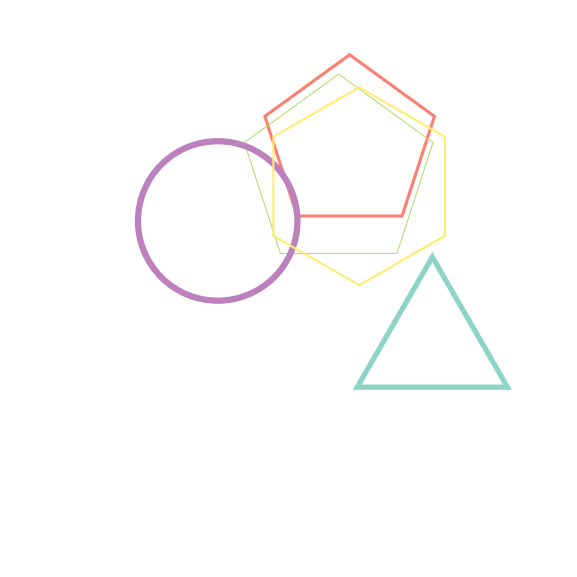[{"shape": "triangle", "thickness": 2.5, "radius": 0.75, "center": [0.749, 0.404]}, {"shape": "pentagon", "thickness": 1.5, "radius": 0.77, "center": [0.605, 0.75]}, {"shape": "pentagon", "thickness": 0.5, "radius": 0.86, "center": [0.586, 0.699]}, {"shape": "circle", "thickness": 3, "radius": 0.69, "center": [0.377, 0.617]}, {"shape": "hexagon", "thickness": 1, "radius": 0.86, "center": [0.622, 0.677]}]